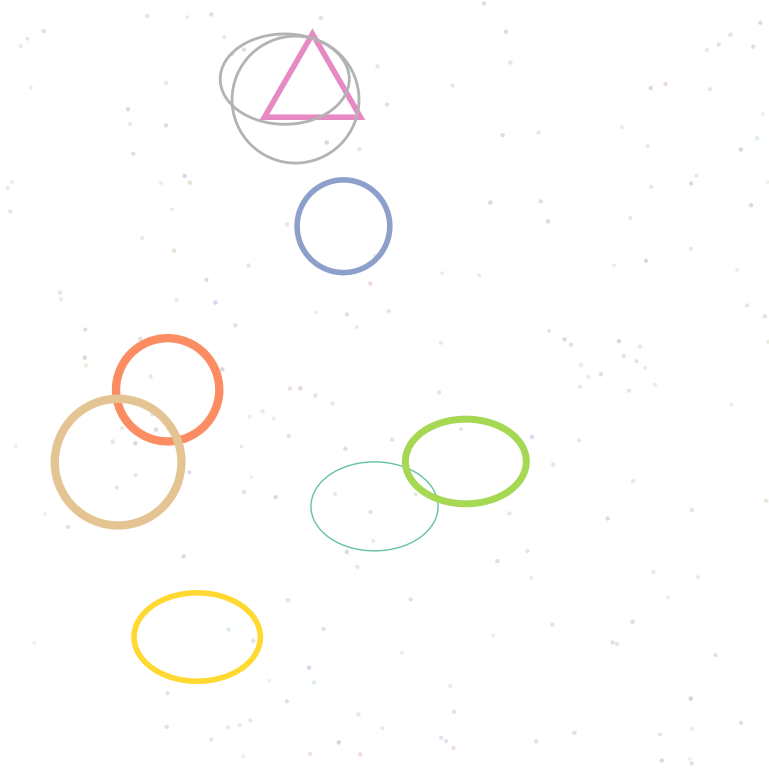[{"shape": "oval", "thickness": 0.5, "radius": 0.41, "center": [0.486, 0.342]}, {"shape": "circle", "thickness": 3, "radius": 0.34, "center": [0.218, 0.494]}, {"shape": "circle", "thickness": 2, "radius": 0.3, "center": [0.446, 0.706]}, {"shape": "triangle", "thickness": 2, "radius": 0.36, "center": [0.406, 0.884]}, {"shape": "oval", "thickness": 2.5, "radius": 0.39, "center": [0.605, 0.401]}, {"shape": "oval", "thickness": 2, "radius": 0.41, "center": [0.256, 0.173]}, {"shape": "circle", "thickness": 3, "radius": 0.41, "center": [0.153, 0.4]}, {"shape": "oval", "thickness": 1, "radius": 0.42, "center": [0.37, 0.897]}, {"shape": "circle", "thickness": 1, "radius": 0.41, "center": [0.384, 0.871]}]